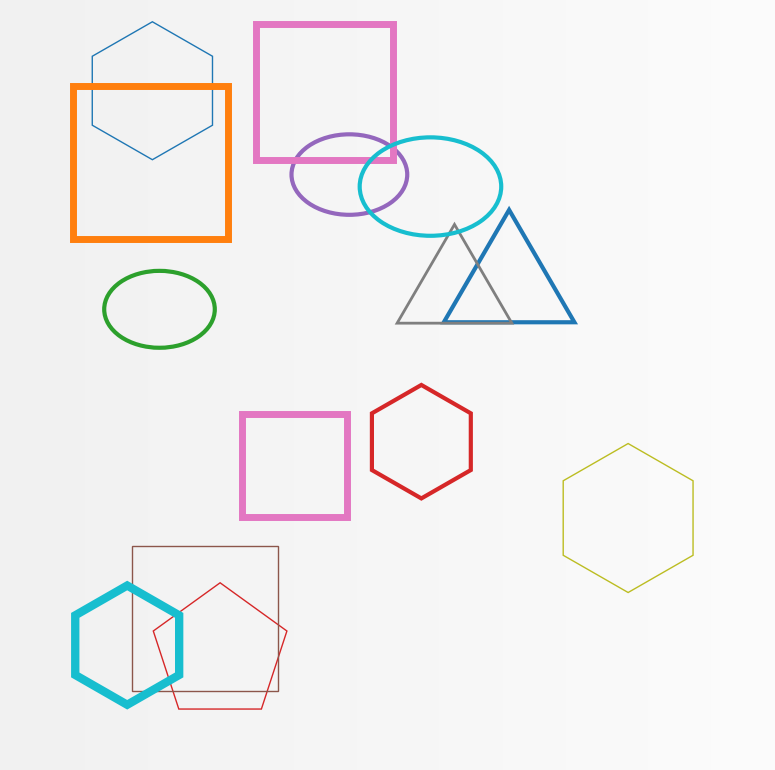[{"shape": "triangle", "thickness": 1.5, "radius": 0.49, "center": [0.657, 0.63]}, {"shape": "hexagon", "thickness": 0.5, "radius": 0.45, "center": [0.197, 0.882]}, {"shape": "square", "thickness": 2.5, "radius": 0.5, "center": [0.194, 0.789]}, {"shape": "oval", "thickness": 1.5, "radius": 0.36, "center": [0.206, 0.598]}, {"shape": "hexagon", "thickness": 1.5, "radius": 0.37, "center": [0.544, 0.426]}, {"shape": "pentagon", "thickness": 0.5, "radius": 0.45, "center": [0.284, 0.152]}, {"shape": "oval", "thickness": 1.5, "radius": 0.37, "center": [0.451, 0.773]}, {"shape": "square", "thickness": 0.5, "radius": 0.47, "center": [0.265, 0.197]}, {"shape": "square", "thickness": 2.5, "radius": 0.34, "center": [0.38, 0.396]}, {"shape": "square", "thickness": 2.5, "radius": 0.44, "center": [0.419, 0.88]}, {"shape": "triangle", "thickness": 1, "radius": 0.43, "center": [0.586, 0.623]}, {"shape": "hexagon", "thickness": 0.5, "radius": 0.48, "center": [0.81, 0.327]}, {"shape": "hexagon", "thickness": 3, "radius": 0.39, "center": [0.164, 0.162]}, {"shape": "oval", "thickness": 1.5, "radius": 0.46, "center": [0.555, 0.758]}]